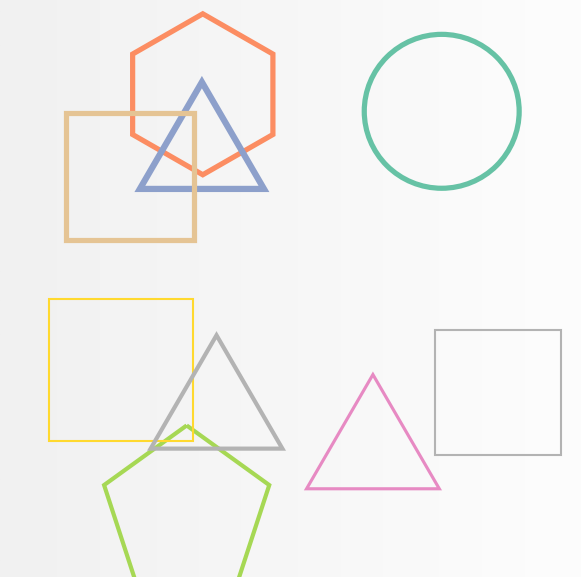[{"shape": "circle", "thickness": 2.5, "radius": 0.67, "center": [0.76, 0.806]}, {"shape": "hexagon", "thickness": 2.5, "radius": 0.7, "center": [0.349, 0.836]}, {"shape": "triangle", "thickness": 3, "radius": 0.62, "center": [0.347, 0.734]}, {"shape": "triangle", "thickness": 1.5, "radius": 0.66, "center": [0.642, 0.219]}, {"shape": "pentagon", "thickness": 2, "radius": 0.75, "center": [0.321, 0.113]}, {"shape": "square", "thickness": 1, "radius": 0.62, "center": [0.208, 0.359]}, {"shape": "square", "thickness": 2.5, "radius": 0.55, "center": [0.224, 0.693]}, {"shape": "triangle", "thickness": 2, "radius": 0.65, "center": [0.372, 0.288]}, {"shape": "square", "thickness": 1, "radius": 0.54, "center": [0.856, 0.319]}]